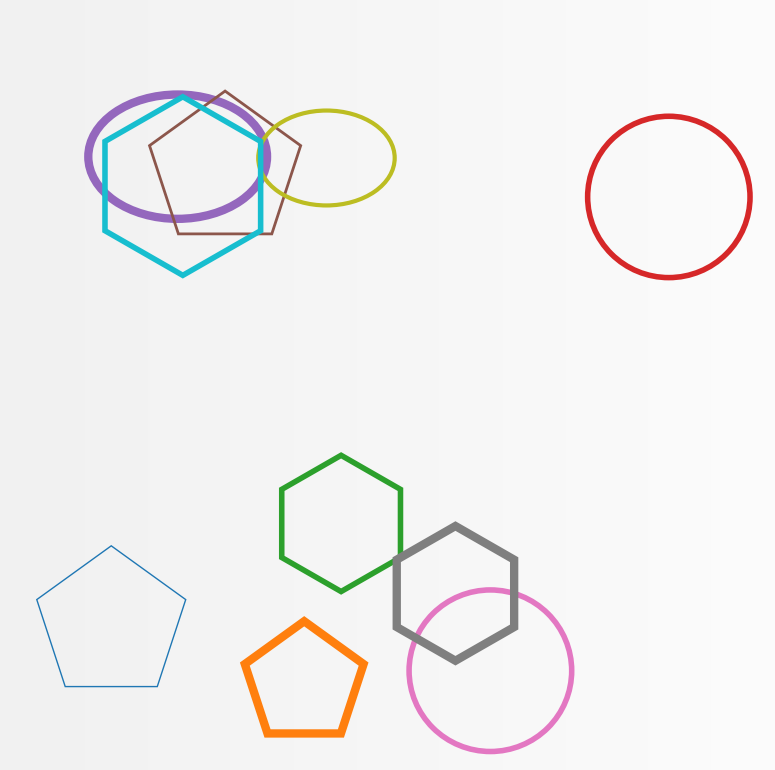[{"shape": "pentagon", "thickness": 0.5, "radius": 0.51, "center": [0.144, 0.19]}, {"shape": "pentagon", "thickness": 3, "radius": 0.4, "center": [0.393, 0.113]}, {"shape": "hexagon", "thickness": 2, "radius": 0.44, "center": [0.44, 0.32]}, {"shape": "circle", "thickness": 2, "radius": 0.52, "center": [0.863, 0.744]}, {"shape": "oval", "thickness": 3, "radius": 0.58, "center": [0.229, 0.797]}, {"shape": "pentagon", "thickness": 1, "radius": 0.51, "center": [0.29, 0.779]}, {"shape": "circle", "thickness": 2, "radius": 0.52, "center": [0.633, 0.129]}, {"shape": "hexagon", "thickness": 3, "radius": 0.44, "center": [0.588, 0.229]}, {"shape": "oval", "thickness": 1.5, "radius": 0.44, "center": [0.421, 0.795]}, {"shape": "hexagon", "thickness": 2, "radius": 0.58, "center": [0.236, 0.758]}]